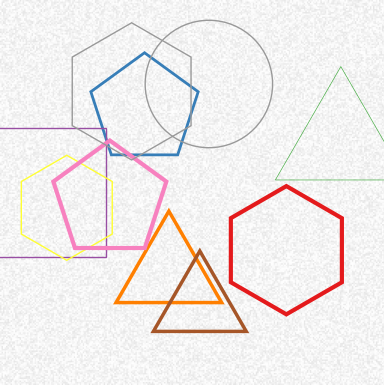[{"shape": "hexagon", "thickness": 3, "radius": 0.83, "center": [0.744, 0.35]}, {"shape": "pentagon", "thickness": 2, "radius": 0.73, "center": [0.375, 0.716]}, {"shape": "triangle", "thickness": 0.5, "radius": 0.98, "center": [0.885, 0.631]}, {"shape": "square", "thickness": 1, "radius": 0.84, "center": [0.107, 0.5]}, {"shape": "triangle", "thickness": 2.5, "radius": 0.79, "center": [0.439, 0.293]}, {"shape": "hexagon", "thickness": 1, "radius": 0.68, "center": [0.173, 0.46]}, {"shape": "triangle", "thickness": 2.5, "radius": 0.7, "center": [0.519, 0.209]}, {"shape": "pentagon", "thickness": 3, "radius": 0.77, "center": [0.285, 0.481]}, {"shape": "circle", "thickness": 1, "radius": 0.83, "center": [0.543, 0.782]}, {"shape": "hexagon", "thickness": 1, "radius": 0.89, "center": [0.342, 0.763]}]